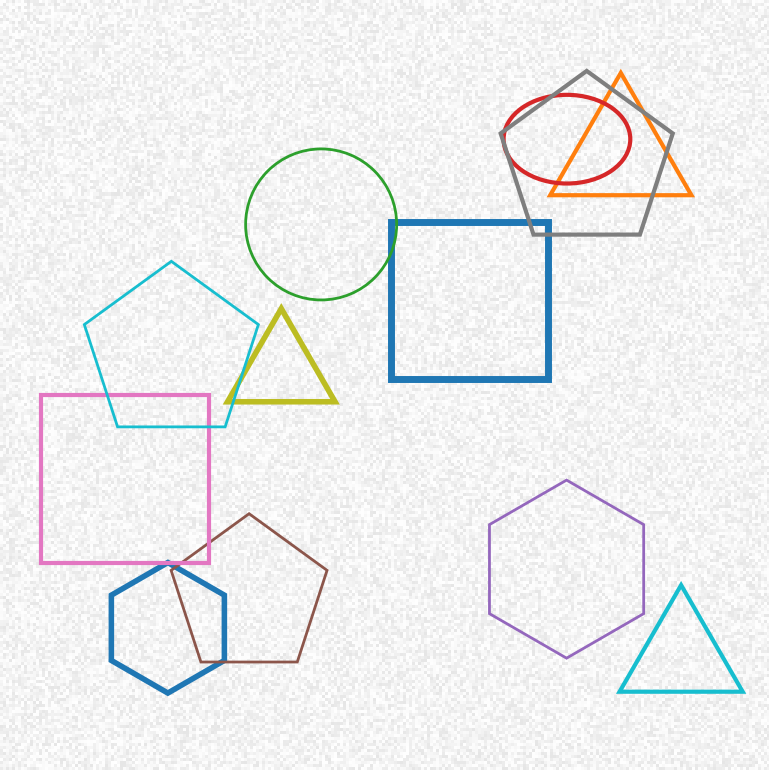[{"shape": "square", "thickness": 2.5, "radius": 0.51, "center": [0.61, 0.61]}, {"shape": "hexagon", "thickness": 2, "radius": 0.42, "center": [0.218, 0.185]}, {"shape": "triangle", "thickness": 1.5, "radius": 0.53, "center": [0.806, 0.799]}, {"shape": "circle", "thickness": 1, "radius": 0.49, "center": [0.417, 0.709]}, {"shape": "oval", "thickness": 1.5, "radius": 0.41, "center": [0.736, 0.819]}, {"shape": "hexagon", "thickness": 1, "radius": 0.58, "center": [0.736, 0.261]}, {"shape": "pentagon", "thickness": 1, "radius": 0.53, "center": [0.323, 0.226]}, {"shape": "square", "thickness": 1.5, "radius": 0.55, "center": [0.163, 0.379]}, {"shape": "pentagon", "thickness": 1.5, "radius": 0.59, "center": [0.762, 0.79]}, {"shape": "triangle", "thickness": 2, "radius": 0.4, "center": [0.365, 0.519]}, {"shape": "triangle", "thickness": 1.5, "radius": 0.46, "center": [0.885, 0.148]}, {"shape": "pentagon", "thickness": 1, "radius": 0.59, "center": [0.223, 0.542]}]